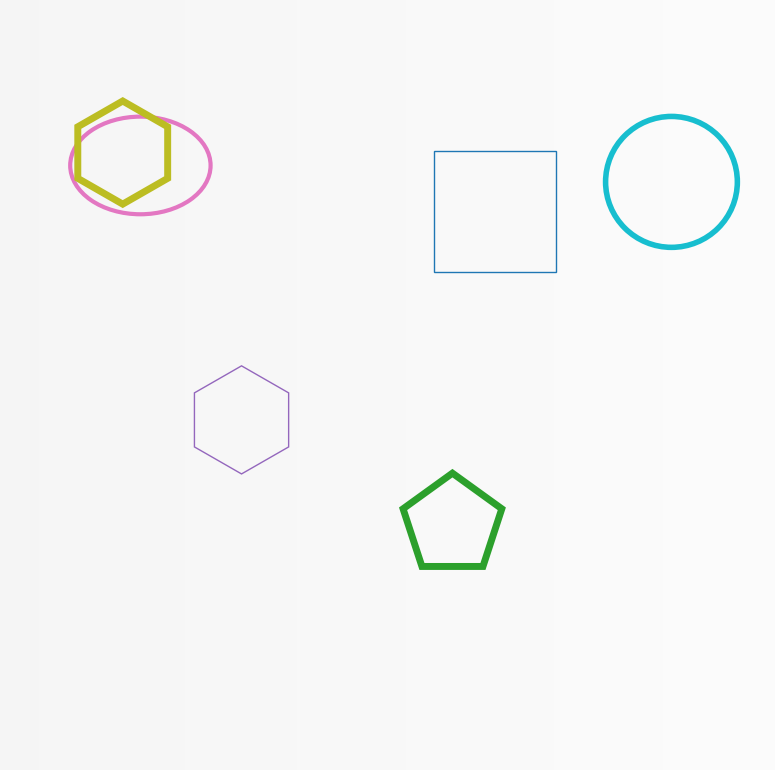[{"shape": "square", "thickness": 0.5, "radius": 0.39, "center": [0.639, 0.726]}, {"shape": "pentagon", "thickness": 2.5, "radius": 0.33, "center": [0.584, 0.319]}, {"shape": "hexagon", "thickness": 0.5, "radius": 0.35, "center": [0.312, 0.455]}, {"shape": "oval", "thickness": 1.5, "radius": 0.45, "center": [0.181, 0.785]}, {"shape": "hexagon", "thickness": 2.5, "radius": 0.33, "center": [0.158, 0.802]}, {"shape": "circle", "thickness": 2, "radius": 0.43, "center": [0.866, 0.764]}]